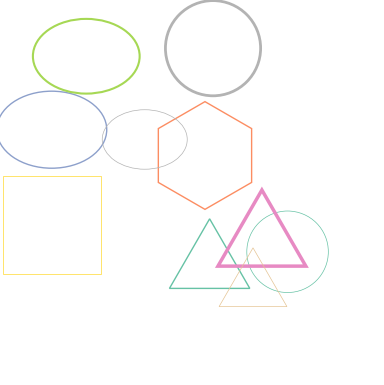[{"shape": "triangle", "thickness": 1, "radius": 0.6, "center": [0.544, 0.311]}, {"shape": "circle", "thickness": 0.5, "radius": 0.53, "center": [0.747, 0.346]}, {"shape": "hexagon", "thickness": 1, "radius": 0.7, "center": [0.532, 0.596]}, {"shape": "oval", "thickness": 1, "radius": 0.71, "center": [0.134, 0.663]}, {"shape": "triangle", "thickness": 2.5, "radius": 0.66, "center": [0.68, 0.375]}, {"shape": "oval", "thickness": 1.5, "radius": 0.69, "center": [0.224, 0.854]}, {"shape": "square", "thickness": 0.5, "radius": 0.64, "center": [0.135, 0.415]}, {"shape": "triangle", "thickness": 0.5, "radius": 0.51, "center": [0.657, 0.255]}, {"shape": "circle", "thickness": 2, "radius": 0.62, "center": [0.553, 0.875]}, {"shape": "oval", "thickness": 0.5, "radius": 0.55, "center": [0.376, 0.638]}]